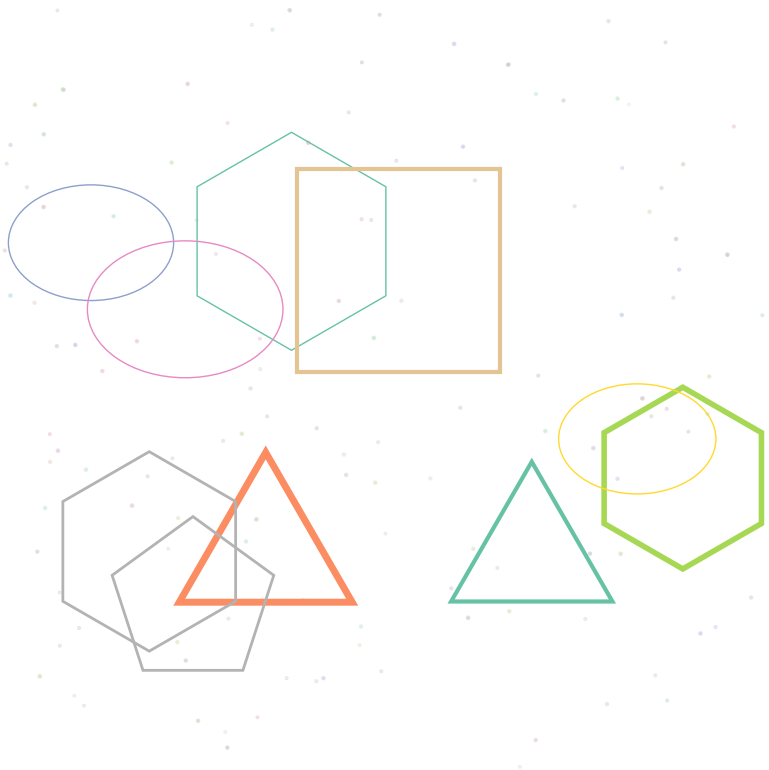[{"shape": "triangle", "thickness": 1.5, "radius": 0.6, "center": [0.691, 0.279]}, {"shape": "hexagon", "thickness": 0.5, "radius": 0.71, "center": [0.379, 0.687]}, {"shape": "triangle", "thickness": 2.5, "radius": 0.65, "center": [0.345, 0.283]}, {"shape": "oval", "thickness": 0.5, "radius": 0.54, "center": [0.118, 0.685]}, {"shape": "oval", "thickness": 0.5, "radius": 0.64, "center": [0.24, 0.598]}, {"shape": "hexagon", "thickness": 2, "radius": 0.59, "center": [0.887, 0.379]}, {"shape": "oval", "thickness": 0.5, "radius": 0.51, "center": [0.828, 0.43]}, {"shape": "square", "thickness": 1.5, "radius": 0.66, "center": [0.517, 0.649]}, {"shape": "pentagon", "thickness": 1, "radius": 0.55, "center": [0.251, 0.219]}, {"shape": "hexagon", "thickness": 1, "radius": 0.65, "center": [0.194, 0.284]}]